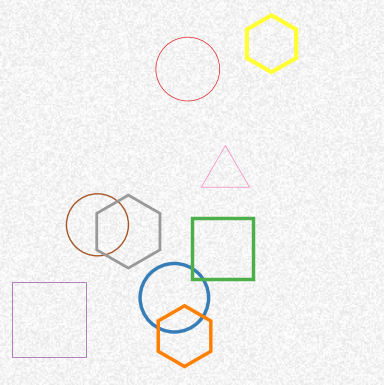[{"shape": "circle", "thickness": 0.5, "radius": 0.41, "center": [0.488, 0.821]}, {"shape": "circle", "thickness": 2.5, "radius": 0.44, "center": [0.453, 0.227]}, {"shape": "square", "thickness": 2.5, "radius": 0.4, "center": [0.579, 0.355]}, {"shape": "square", "thickness": 0.5, "radius": 0.48, "center": [0.127, 0.17]}, {"shape": "hexagon", "thickness": 2.5, "radius": 0.39, "center": [0.479, 0.127]}, {"shape": "hexagon", "thickness": 3, "radius": 0.37, "center": [0.705, 0.886]}, {"shape": "circle", "thickness": 1, "radius": 0.4, "center": [0.253, 0.416]}, {"shape": "triangle", "thickness": 0.5, "radius": 0.36, "center": [0.585, 0.55]}, {"shape": "hexagon", "thickness": 2, "radius": 0.47, "center": [0.333, 0.398]}]